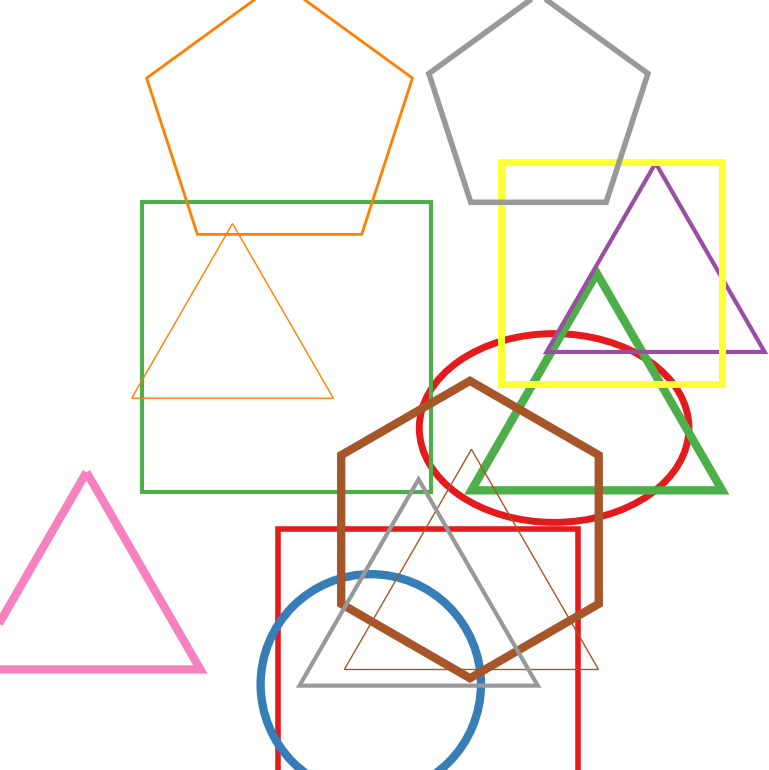[{"shape": "square", "thickness": 2, "radius": 0.97, "center": [0.556, 0.119]}, {"shape": "oval", "thickness": 2.5, "radius": 0.88, "center": [0.72, 0.444]}, {"shape": "circle", "thickness": 3, "radius": 0.72, "center": [0.482, 0.111]}, {"shape": "triangle", "thickness": 3, "radius": 0.94, "center": [0.775, 0.457]}, {"shape": "square", "thickness": 1.5, "radius": 0.94, "center": [0.372, 0.549]}, {"shape": "triangle", "thickness": 1.5, "radius": 0.82, "center": [0.851, 0.625]}, {"shape": "triangle", "thickness": 0.5, "radius": 0.76, "center": [0.302, 0.558]}, {"shape": "pentagon", "thickness": 1, "radius": 0.91, "center": [0.363, 0.843]}, {"shape": "square", "thickness": 2.5, "radius": 0.72, "center": [0.794, 0.646]}, {"shape": "hexagon", "thickness": 3, "radius": 0.97, "center": [0.61, 0.312]}, {"shape": "triangle", "thickness": 0.5, "radius": 0.95, "center": [0.612, 0.226]}, {"shape": "triangle", "thickness": 3, "radius": 0.85, "center": [0.112, 0.216]}, {"shape": "pentagon", "thickness": 2, "radius": 0.75, "center": [0.699, 0.858]}, {"shape": "triangle", "thickness": 1.5, "radius": 0.89, "center": [0.544, 0.199]}]